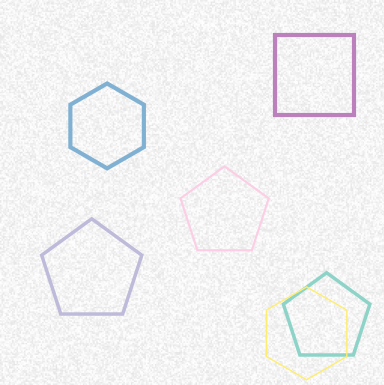[{"shape": "pentagon", "thickness": 2.5, "radius": 0.59, "center": [0.848, 0.173]}, {"shape": "pentagon", "thickness": 2.5, "radius": 0.68, "center": [0.238, 0.295]}, {"shape": "hexagon", "thickness": 3, "radius": 0.55, "center": [0.278, 0.673]}, {"shape": "pentagon", "thickness": 1.5, "radius": 0.6, "center": [0.583, 0.447]}, {"shape": "square", "thickness": 3, "radius": 0.52, "center": [0.817, 0.806]}, {"shape": "hexagon", "thickness": 1, "radius": 0.6, "center": [0.796, 0.134]}]